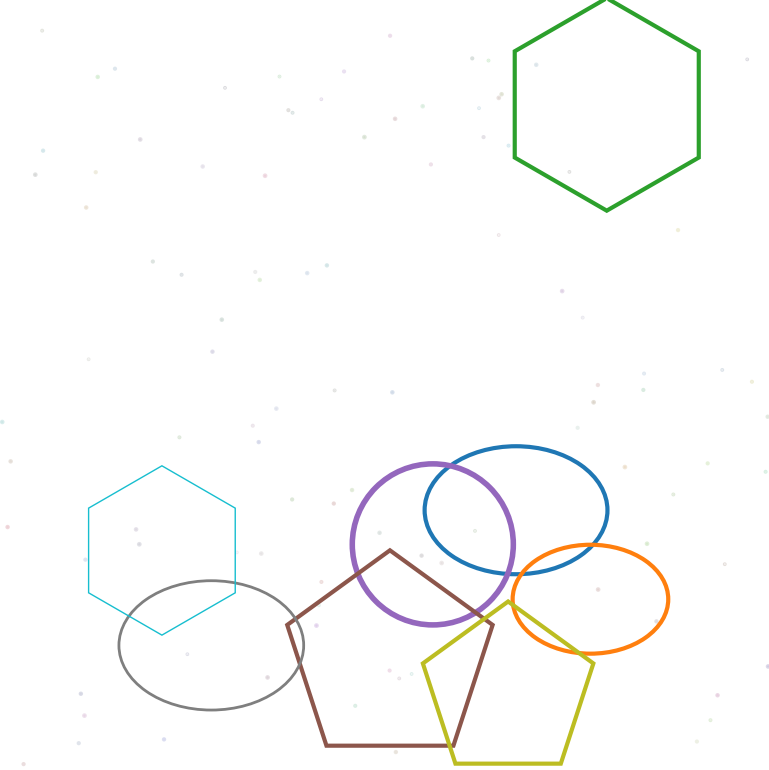[{"shape": "oval", "thickness": 1.5, "radius": 0.59, "center": [0.67, 0.337]}, {"shape": "oval", "thickness": 1.5, "radius": 0.51, "center": [0.767, 0.222]}, {"shape": "hexagon", "thickness": 1.5, "radius": 0.69, "center": [0.788, 0.864]}, {"shape": "circle", "thickness": 2, "radius": 0.52, "center": [0.562, 0.293]}, {"shape": "pentagon", "thickness": 1.5, "radius": 0.7, "center": [0.506, 0.145]}, {"shape": "oval", "thickness": 1, "radius": 0.6, "center": [0.274, 0.162]}, {"shape": "pentagon", "thickness": 1.5, "radius": 0.58, "center": [0.66, 0.102]}, {"shape": "hexagon", "thickness": 0.5, "radius": 0.55, "center": [0.21, 0.285]}]